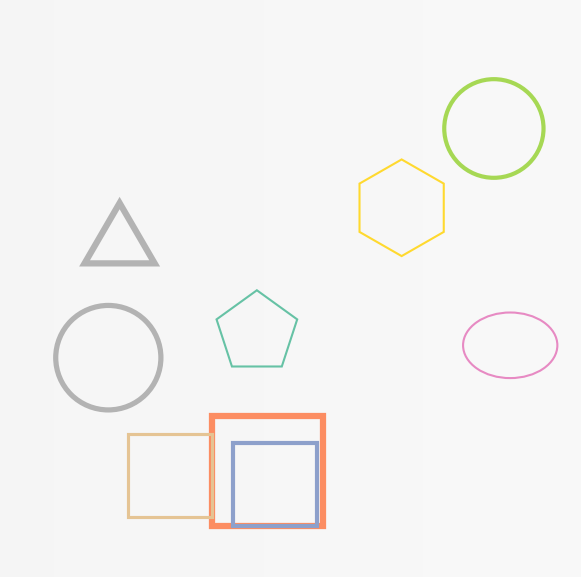[{"shape": "pentagon", "thickness": 1, "radius": 0.36, "center": [0.442, 0.424]}, {"shape": "square", "thickness": 3, "radius": 0.48, "center": [0.461, 0.184]}, {"shape": "square", "thickness": 2, "radius": 0.36, "center": [0.473, 0.16]}, {"shape": "oval", "thickness": 1, "radius": 0.41, "center": [0.878, 0.401]}, {"shape": "circle", "thickness": 2, "radius": 0.43, "center": [0.85, 0.777]}, {"shape": "hexagon", "thickness": 1, "radius": 0.42, "center": [0.691, 0.639]}, {"shape": "square", "thickness": 1.5, "radius": 0.36, "center": [0.293, 0.176]}, {"shape": "circle", "thickness": 2.5, "radius": 0.45, "center": [0.186, 0.38]}, {"shape": "triangle", "thickness": 3, "radius": 0.35, "center": [0.206, 0.578]}]